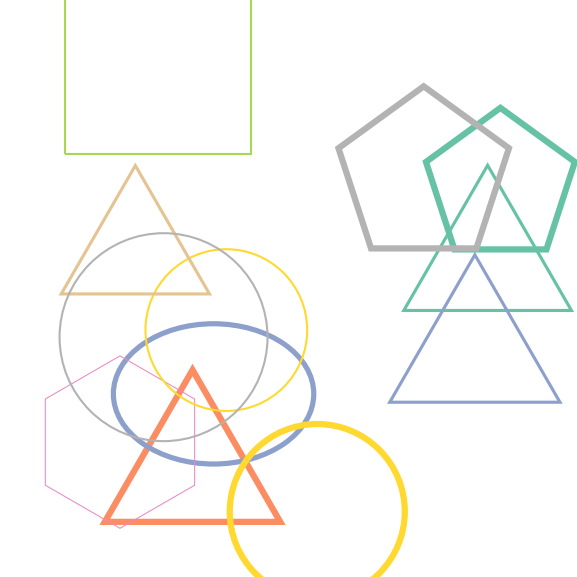[{"shape": "triangle", "thickness": 1.5, "radius": 0.84, "center": [0.844, 0.545]}, {"shape": "pentagon", "thickness": 3, "radius": 0.68, "center": [0.867, 0.677]}, {"shape": "triangle", "thickness": 3, "radius": 0.88, "center": [0.333, 0.183]}, {"shape": "triangle", "thickness": 1.5, "radius": 0.85, "center": [0.822, 0.388]}, {"shape": "oval", "thickness": 2.5, "radius": 0.87, "center": [0.37, 0.317]}, {"shape": "hexagon", "thickness": 0.5, "radius": 0.75, "center": [0.208, 0.234]}, {"shape": "square", "thickness": 1, "radius": 0.8, "center": [0.274, 0.892]}, {"shape": "circle", "thickness": 3, "radius": 0.76, "center": [0.549, 0.113]}, {"shape": "circle", "thickness": 1, "radius": 0.7, "center": [0.392, 0.428]}, {"shape": "triangle", "thickness": 1.5, "radius": 0.74, "center": [0.234, 0.564]}, {"shape": "circle", "thickness": 1, "radius": 0.9, "center": [0.283, 0.415]}, {"shape": "pentagon", "thickness": 3, "radius": 0.78, "center": [0.734, 0.695]}]